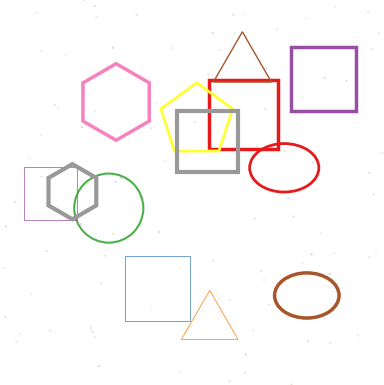[{"shape": "oval", "thickness": 2, "radius": 0.45, "center": [0.738, 0.564]}, {"shape": "square", "thickness": 2.5, "radius": 0.45, "center": [0.633, 0.702]}, {"shape": "square", "thickness": 0.5, "radius": 0.43, "center": [0.409, 0.25]}, {"shape": "circle", "thickness": 1.5, "radius": 0.45, "center": [0.283, 0.459]}, {"shape": "square", "thickness": 2.5, "radius": 0.42, "center": [0.84, 0.795]}, {"shape": "square", "thickness": 0.5, "radius": 0.34, "center": [0.131, 0.497]}, {"shape": "triangle", "thickness": 0.5, "radius": 0.43, "center": [0.545, 0.161]}, {"shape": "pentagon", "thickness": 2, "radius": 0.49, "center": [0.511, 0.687]}, {"shape": "oval", "thickness": 2.5, "radius": 0.42, "center": [0.797, 0.233]}, {"shape": "triangle", "thickness": 1, "radius": 0.43, "center": [0.63, 0.831]}, {"shape": "hexagon", "thickness": 2.5, "radius": 0.5, "center": [0.302, 0.735]}, {"shape": "square", "thickness": 3, "radius": 0.39, "center": [0.539, 0.633]}, {"shape": "hexagon", "thickness": 3, "radius": 0.36, "center": [0.188, 0.502]}]